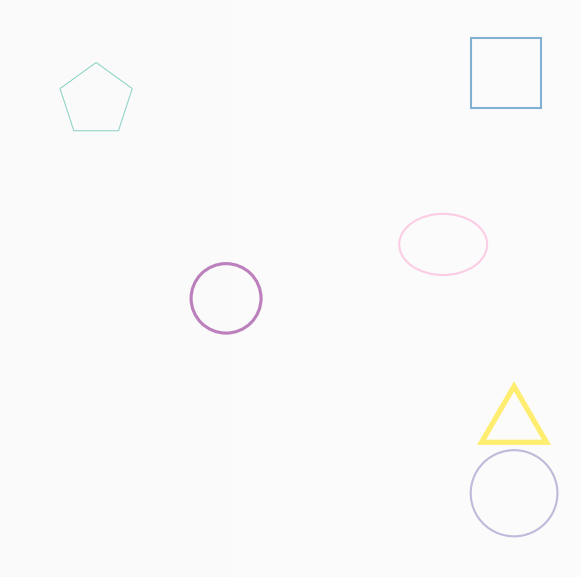[{"shape": "pentagon", "thickness": 0.5, "radius": 0.33, "center": [0.165, 0.826]}, {"shape": "circle", "thickness": 1, "radius": 0.37, "center": [0.884, 0.145]}, {"shape": "square", "thickness": 1, "radius": 0.3, "center": [0.871, 0.873]}, {"shape": "oval", "thickness": 1, "radius": 0.38, "center": [0.762, 0.576]}, {"shape": "circle", "thickness": 1.5, "radius": 0.3, "center": [0.389, 0.483]}, {"shape": "triangle", "thickness": 2.5, "radius": 0.32, "center": [0.884, 0.266]}]